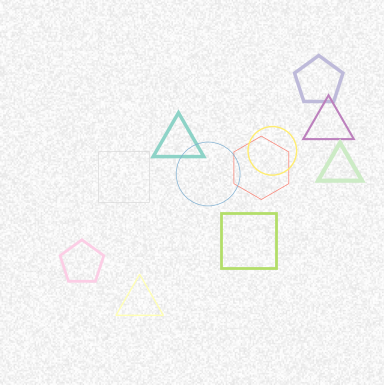[{"shape": "triangle", "thickness": 2.5, "radius": 0.38, "center": [0.464, 0.631]}, {"shape": "triangle", "thickness": 1, "radius": 0.36, "center": [0.363, 0.216]}, {"shape": "pentagon", "thickness": 2.5, "radius": 0.33, "center": [0.828, 0.79]}, {"shape": "hexagon", "thickness": 0.5, "radius": 0.41, "center": [0.679, 0.564]}, {"shape": "circle", "thickness": 0.5, "radius": 0.41, "center": [0.541, 0.548]}, {"shape": "square", "thickness": 2, "radius": 0.36, "center": [0.646, 0.375]}, {"shape": "pentagon", "thickness": 2, "radius": 0.3, "center": [0.213, 0.318]}, {"shape": "square", "thickness": 0.5, "radius": 0.33, "center": [0.32, 0.541]}, {"shape": "triangle", "thickness": 1.5, "radius": 0.38, "center": [0.853, 0.677]}, {"shape": "triangle", "thickness": 3, "radius": 0.33, "center": [0.883, 0.564]}, {"shape": "circle", "thickness": 1, "radius": 0.32, "center": [0.707, 0.608]}]